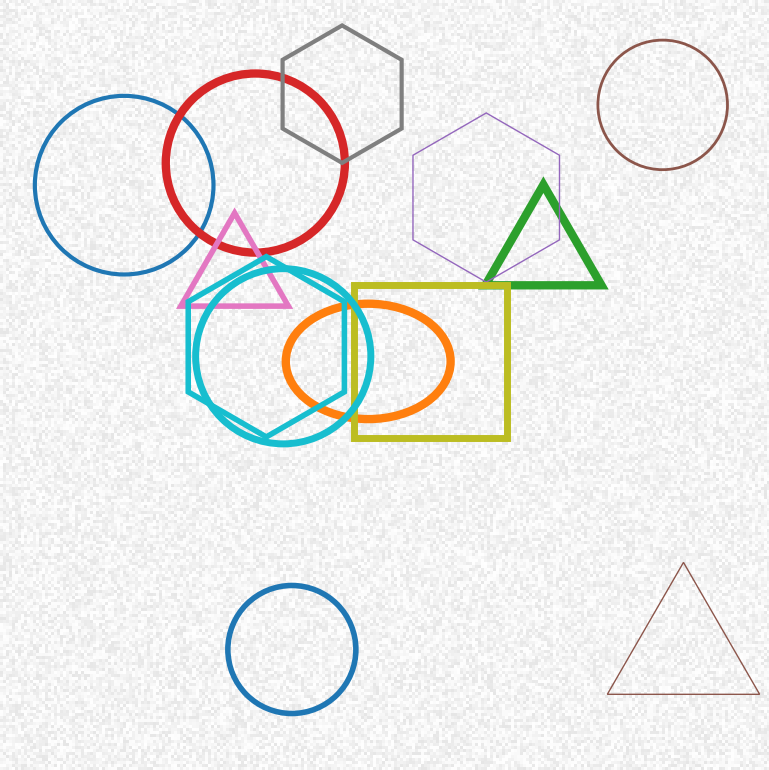[{"shape": "circle", "thickness": 1.5, "radius": 0.58, "center": [0.161, 0.76]}, {"shape": "circle", "thickness": 2, "radius": 0.42, "center": [0.379, 0.157]}, {"shape": "oval", "thickness": 3, "radius": 0.54, "center": [0.478, 0.531]}, {"shape": "triangle", "thickness": 3, "radius": 0.44, "center": [0.706, 0.673]}, {"shape": "circle", "thickness": 3, "radius": 0.58, "center": [0.332, 0.788]}, {"shape": "hexagon", "thickness": 0.5, "radius": 0.55, "center": [0.631, 0.743]}, {"shape": "circle", "thickness": 1, "radius": 0.42, "center": [0.861, 0.864]}, {"shape": "triangle", "thickness": 0.5, "radius": 0.57, "center": [0.888, 0.155]}, {"shape": "triangle", "thickness": 2, "radius": 0.4, "center": [0.305, 0.643]}, {"shape": "hexagon", "thickness": 1.5, "radius": 0.45, "center": [0.444, 0.878]}, {"shape": "square", "thickness": 2.5, "radius": 0.5, "center": [0.559, 0.53]}, {"shape": "hexagon", "thickness": 2, "radius": 0.59, "center": [0.346, 0.55]}, {"shape": "circle", "thickness": 2.5, "radius": 0.57, "center": [0.368, 0.537]}]